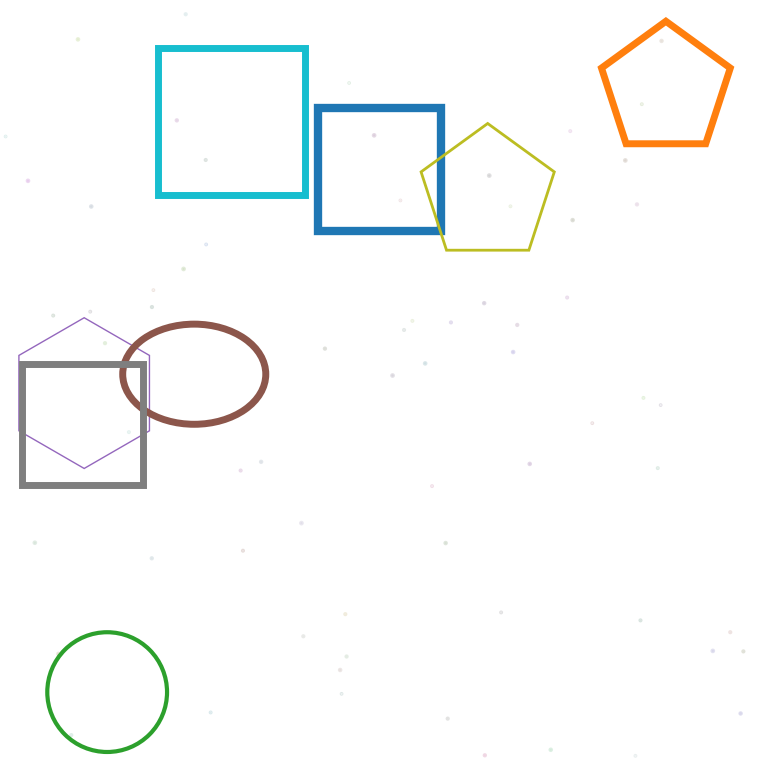[{"shape": "square", "thickness": 3, "radius": 0.4, "center": [0.493, 0.78]}, {"shape": "pentagon", "thickness": 2.5, "radius": 0.44, "center": [0.865, 0.884]}, {"shape": "circle", "thickness": 1.5, "radius": 0.39, "center": [0.139, 0.101]}, {"shape": "hexagon", "thickness": 0.5, "radius": 0.49, "center": [0.109, 0.489]}, {"shape": "oval", "thickness": 2.5, "radius": 0.46, "center": [0.252, 0.514]}, {"shape": "square", "thickness": 2.5, "radius": 0.39, "center": [0.107, 0.449]}, {"shape": "pentagon", "thickness": 1, "radius": 0.45, "center": [0.633, 0.749]}, {"shape": "square", "thickness": 2.5, "radius": 0.48, "center": [0.3, 0.842]}]